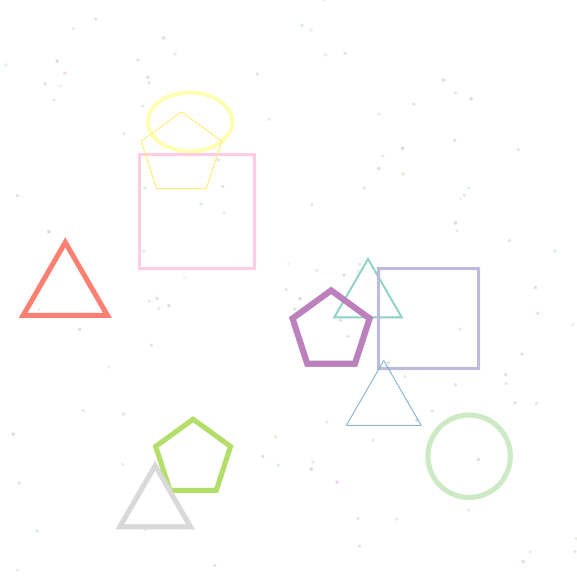[{"shape": "triangle", "thickness": 1, "radius": 0.34, "center": [0.637, 0.483]}, {"shape": "oval", "thickness": 2, "radius": 0.36, "center": [0.329, 0.788]}, {"shape": "square", "thickness": 1.5, "radius": 0.43, "center": [0.741, 0.449]}, {"shape": "triangle", "thickness": 2.5, "radius": 0.42, "center": [0.113, 0.495]}, {"shape": "triangle", "thickness": 0.5, "radius": 0.37, "center": [0.665, 0.3]}, {"shape": "pentagon", "thickness": 2.5, "radius": 0.34, "center": [0.334, 0.205]}, {"shape": "square", "thickness": 1.5, "radius": 0.49, "center": [0.34, 0.634]}, {"shape": "triangle", "thickness": 2.5, "radius": 0.35, "center": [0.269, 0.122]}, {"shape": "pentagon", "thickness": 3, "radius": 0.35, "center": [0.573, 0.426]}, {"shape": "circle", "thickness": 2.5, "radius": 0.36, "center": [0.812, 0.209]}, {"shape": "pentagon", "thickness": 0.5, "radius": 0.37, "center": [0.314, 0.732]}]